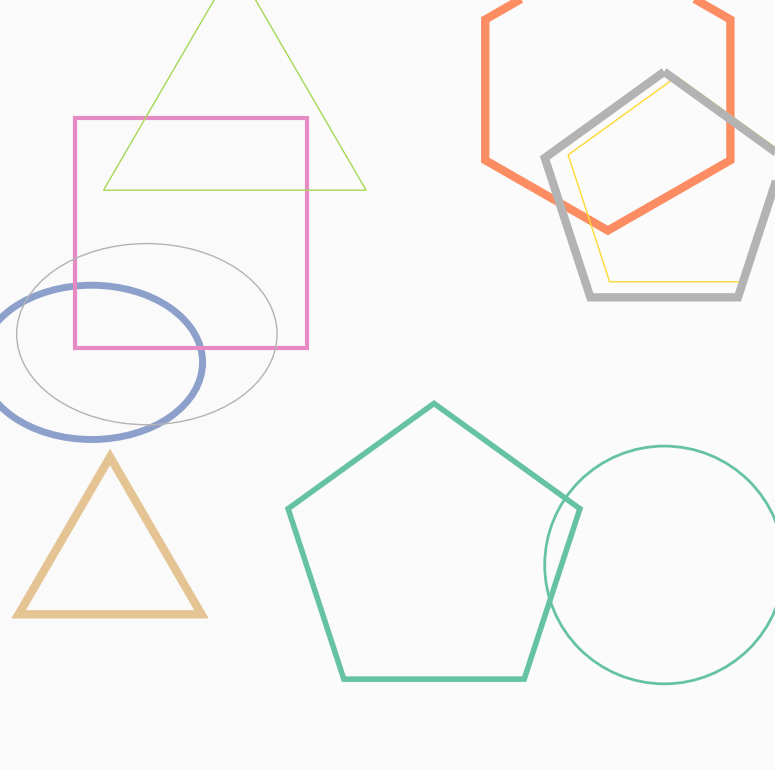[{"shape": "pentagon", "thickness": 2, "radius": 0.99, "center": [0.56, 0.278]}, {"shape": "circle", "thickness": 1, "radius": 0.77, "center": [0.857, 0.266]}, {"shape": "hexagon", "thickness": 3, "radius": 0.91, "center": [0.784, 0.883]}, {"shape": "oval", "thickness": 2.5, "radius": 0.72, "center": [0.118, 0.529]}, {"shape": "square", "thickness": 1.5, "radius": 0.75, "center": [0.246, 0.697]}, {"shape": "triangle", "thickness": 0.5, "radius": 0.98, "center": [0.303, 0.851]}, {"shape": "pentagon", "thickness": 0.5, "radius": 0.74, "center": [0.873, 0.753]}, {"shape": "triangle", "thickness": 3, "radius": 0.68, "center": [0.142, 0.27]}, {"shape": "pentagon", "thickness": 3, "radius": 0.81, "center": [0.857, 0.745]}, {"shape": "oval", "thickness": 0.5, "radius": 0.84, "center": [0.19, 0.566]}]